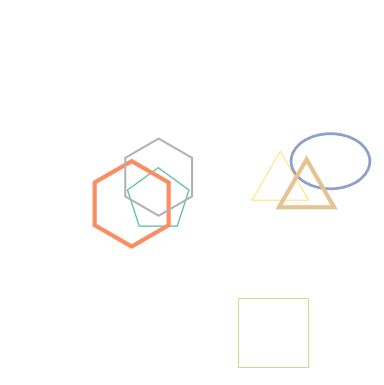[{"shape": "pentagon", "thickness": 1, "radius": 0.42, "center": [0.411, 0.48]}, {"shape": "hexagon", "thickness": 3, "radius": 0.55, "center": [0.342, 0.471]}, {"shape": "oval", "thickness": 2, "radius": 0.51, "center": [0.858, 0.581]}, {"shape": "square", "thickness": 0.5, "radius": 0.45, "center": [0.709, 0.137]}, {"shape": "triangle", "thickness": 0.5, "radius": 0.42, "center": [0.728, 0.522]}, {"shape": "triangle", "thickness": 3, "radius": 0.41, "center": [0.796, 0.503]}, {"shape": "hexagon", "thickness": 1.5, "radius": 0.5, "center": [0.412, 0.54]}]